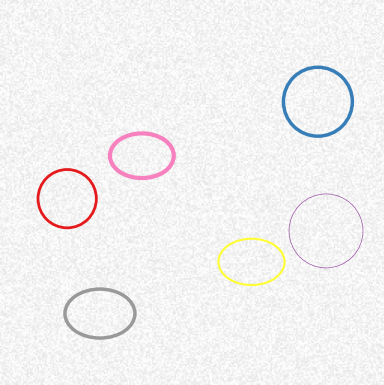[{"shape": "circle", "thickness": 2, "radius": 0.38, "center": [0.174, 0.484]}, {"shape": "circle", "thickness": 2.5, "radius": 0.45, "center": [0.826, 0.736]}, {"shape": "circle", "thickness": 0.5, "radius": 0.48, "center": [0.847, 0.4]}, {"shape": "oval", "thickness": 1.5, "radius": 0.43, "center": [0.653, 0.32]}, {"shape": "oval", "thickness": 3, "radius": 0.41, "center": [0.369, 0.595]}, {"shape": "oval", "thickness": 2.5, "radius": 0.45, "center": [0.26, 0.186]}]